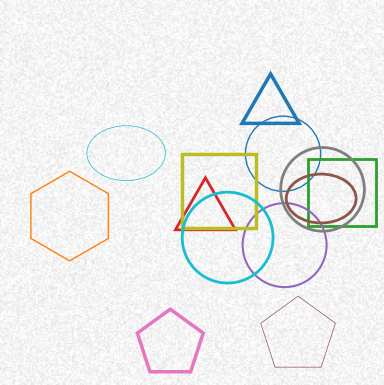[{"shape": "circle", "thickness": 1, "radius": 0.49, "center": [0.735, 0.601]}, {"shape": "triangle", "thickness": 2.5, "radius": 0.43, "center": [0.703, 0.722]}, {"shape": "hexagon", "thickness": 1, "radius": 0.58, "center": [0.181, 0.439]}, {"shape": "square", "thickness": 2, "radius": 0.44, "center": [0.888, 0.5]}, {"shape": "triangle", "thickness": 2, "radius": 0.45, "center": [0.534, 0.448]}, {"shape": "circle", "thickness": 1.5, "radius": 0.55, "center": [0.739, 0.363]}, {"shape": "oval", "thickness": 2, "radius": 0.45, "center": [0.834, 0.484]}, {"shape": "pentagon", "thickness": 0.5, "radius": 0.51, "center": [0.774, 0.129]}, {"shape": "pentagon", "thickness": 2.5, "radius": 0.45, "center": [0.442, 0.107]}, {"shape": "circle", "thickness": 2, "radius": 0.54, "center": [0.838, 0.508]}, {"shape": "square", "thickness": 2.5, "radius": 0.48, "center": [0.57, 0.503]}, {"shape": "oval", "thickness": 0.5, "radius": 0.51, "center": [0.328, 0.602]}, {"shape": "circle", "thickness": 2, "radius": 0.59, "center": [0.591, 0.383]}]